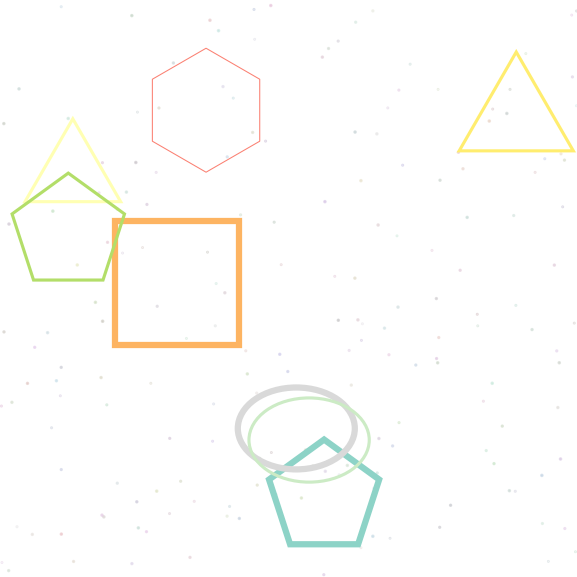[{"shape": "pentagon", "thickness": 3, "radius": 0.5, "center": [0.561, 0.138]}, {"shape": "triangle", "thickness": 1.5, "radius": 0.48, "center": [0.126, 0.698]}, {"shape": "hexagon", "thickness": 0.5, "radius": 0.54, "center": [0.357, 0.808]}, {"shape": "square", "thickness": 3, "radius": 0.54, "center": [0.306, 0.509]}, {"shape": "pentagon", "thickness": 1.5, "radius": 0.51, "center": [0.118, 0.597]}, {"shape": "oval", "thickness": 3, "radius": 0.51, "center": [0.513, 0.257]}, {"shape": "oval", "thickness": 1.5, "radius": 0.52, "center": [0.535, 0.237]}, {"shape": "triangle", "thickness": 1.5, "radius": 0.57, "center": [0.894, 0.795]}]